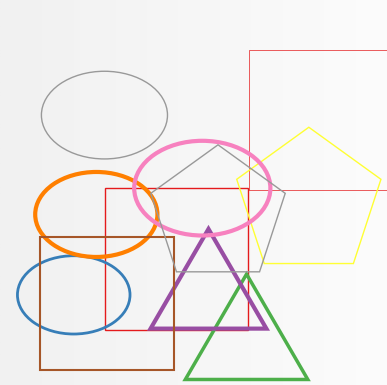[{"shape": "square", "thickness": 1, "radius": 0.92, "center": [0.455, 0.327]}, {"shape": "square", "thickness": 0.5, "radius": 0.91, "center": [0.825, 0.688]}, {"shape": "oval", "thickness": 2, "radius": 0.73, "center": [0.19, 0.234]}, {"shape": "triangle", "thickness": 2.5, "radius": 0.91, "center": [0.636, 0.106]}, {"shape": "triangle", "thickness": 3, "radius": 0.86, "center": [0.538, 0.233]}, {"shape": "oval", "thickness": 3, "radius": 0.79, "center": [0.249, 0.443]}, {"shape": "pentagon", "thickness": 1, "radius": 0.98, "center": [0.797, 0.474]}, {"shape": "square", "thickness": 1.5, "radius": 0.86, "center": [0.277, 0.212]}, {"shape": "oval", "thickness": 3, "radius": 0.88, "center": [0.522, 0.511]}, {"shape": "oval", "thickness": 1, "radius": 0.81, "center": [0.27, 0.701]}, {"shape": "pentagon", "thickness": 1, "radius": 0.91, "center": [0.563, 0.442]}]